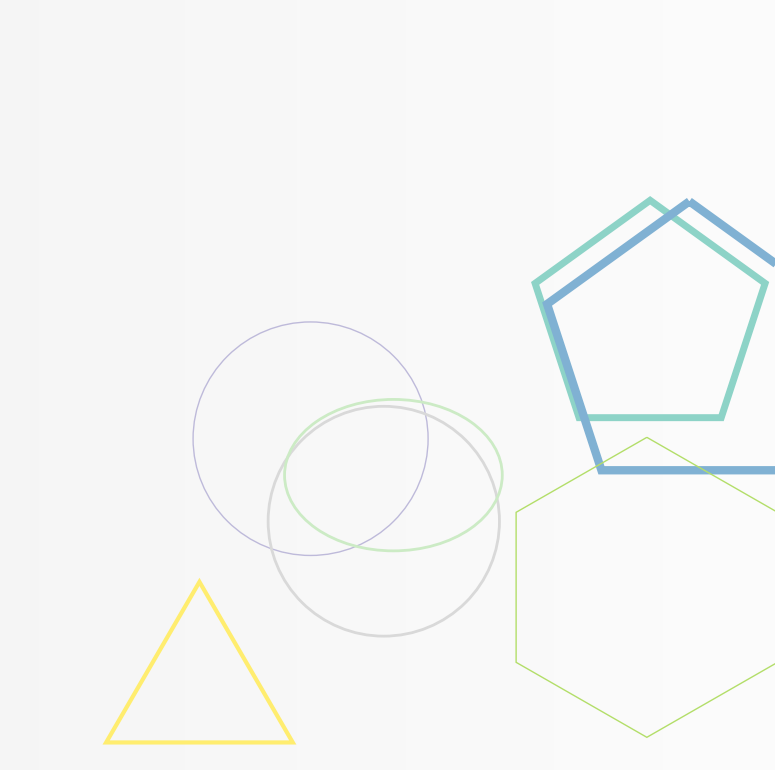[{"shape": "pentagon", "thickness": 2.5, "radius": 0.78, "center": [0.839, 0.584]}, {"shape": "circle", "thickness": 0.5, "radius": 0.76, "center": [0.401, 0.43]}, {"shape": "pentagon", "thickness": 3, "radius": 0.97, "center": [0.89, 0.545]}, {"shape": "hexagon", "thickness": 0.5, "radius": 0.97, "center": [0.835, 0.237]}, {"shape": "circle", "thickness": 1, "radius": 0.75, "center": [0.495, 0.323]}, {"shape": "oval", "thickness": 1, "radius": 0.7, "center": [0.508, 0.383]}, {"shape": "triangle", "thickness": 1.5, "radius": 0.7, "center": [0.257, 0.105]}]